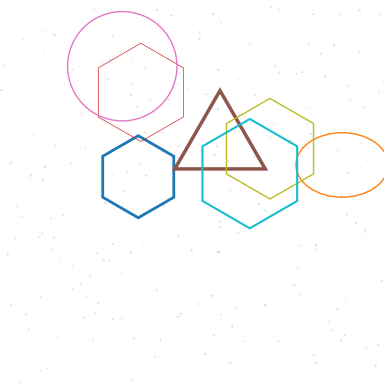[{"shape": "hexagon", "thickness": 2, "radius": 0.53, "center": [0.359, 0.541]}, {"shape": "oval", "thickness": 1, "radius": 0.6, "center": [0.889, 0.572]}, {"shape": "hexagon", "thickness": 0.5, "radius": 0.64, "center": [0.366, 0.76]}, {"shape": "triangle", "thickness": 2.5, "radius": 0.68, "center": [0.571, 0.629]}, {"shape": "circle", "thickness": 1, "radius": 0.71, "center": [0.318, 0.828]}, {"shape": "hexagon", "thickness": 1, "radius": 0.65, "center": [0.701, 0.614]}, {"shape": "hexagon", "thickness": 1.5, "radius": 0.71, "center": [0.649, 0.549]}]